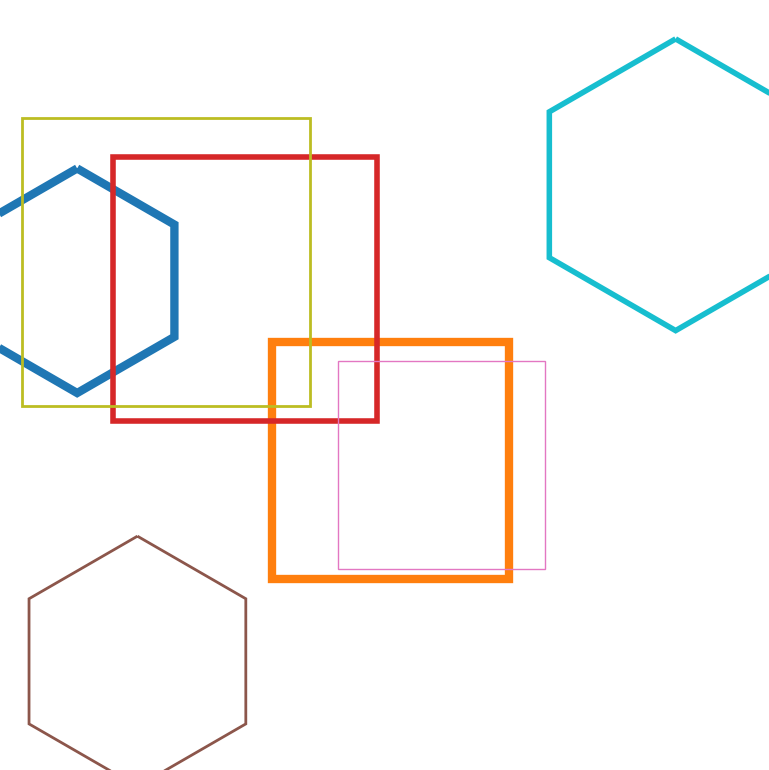[{"shape": "hexagon", "thickness": 3, "radius": 0.73, "center": [0.1, 0.635]}, {"shape": "square", "thickness": 3, "radius": 0.77, "center": [0.507, 0.402]}, {"shape": "square", "thickness": 2, "radius": 0.86, "center": [0.318, 0.625]}, {"shape": "hexagon", "thickness": 1, "radius": 0.81, "center": [0.178, 0.141]}, {"shape": "square", "thickness": 0.5, "radius": 0.67, "center": [0.573, 0.396]}, {"shape": "square", "thickness": 1, "radius": 0.93, "center": [0.216, 0.66]}, {"shape": "hexagon", "thickness": 2, "radius": 0.95, "center": [0.877, 0.76]}]